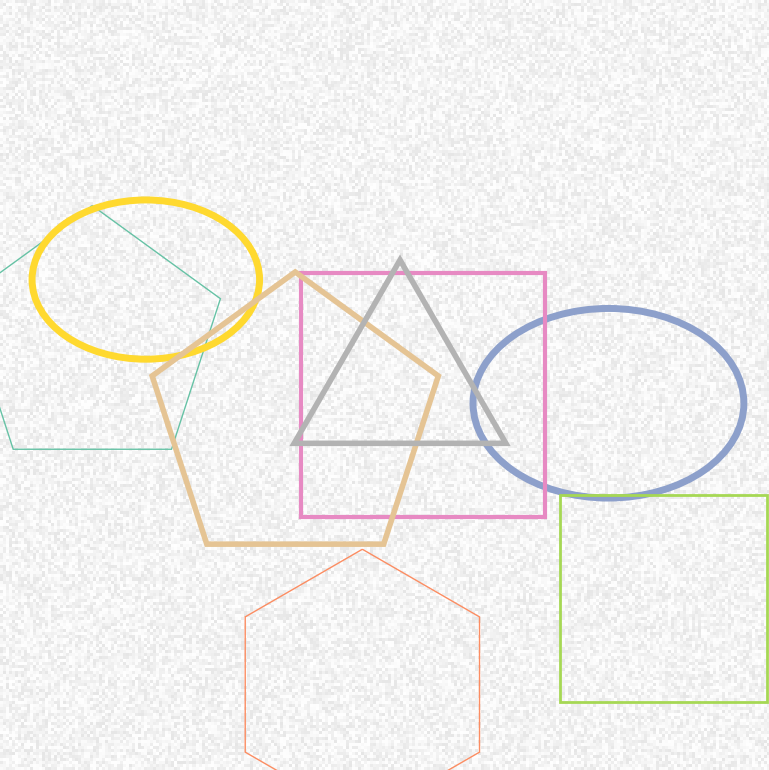[{"shape": "pentagon", "thickness": 0.5, "radius": 0.87, "center": [0.12, 0.558]}, {"shape": "hexagon", "thickness": 0.5, "radius": 0.88, "center": [0.471, 0.111]}, {"shape": "oval", "thickness": 2.5, "radius": 0.88, "center": [0.79, 0.476]}, {"shape": "square", "thickness": 1.5, "radius": 0.79, "center": [0.549, 0.487]}, {"shape": "square", "thickness": 1, "radius": 0.67, "center": [0.861, 0.223]}, {"shape": "oval", "thickness": 2.5, "radius": 0.74, "center": [0.189, 0.637]}, {"shape": "pentagon", "thickness": 2, "radius": 0.98, "center": [0.383, 0.451]}, {"shape": "triangle", "thickness": 2, "radius": 0.79, "center": [0.52, 0.504]}]